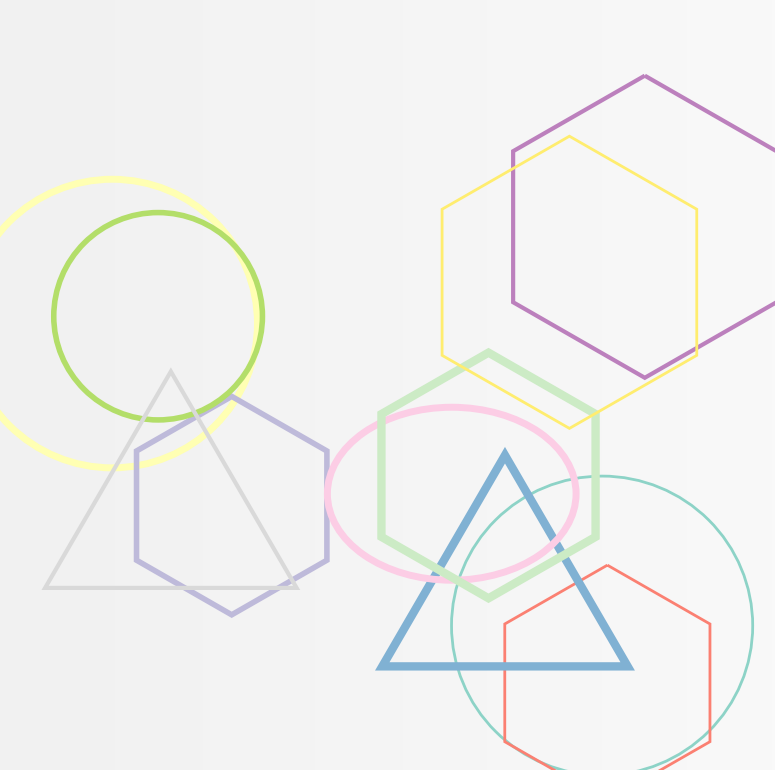[{"shape": "circle", "thickness": 1, "radius": 0.97, "center": [0.777, 0.187]}, {"shape": "circle", "thickness": 2.5, "radius": 0.94, "center": [0.145, 0.58]}, {"shape": "hexagon", "thickness": 2, "radius": 0.71, "center": [0.299, 0.343]}, {"shape": "hexagon", "thickness": 1, "radius": 0.76, "center": [0.784, 0.113]}, {"shape": "triangle", "thickness": 3, "radius": 0.91, "center": [0.652, 0.226]}, {"shape": "circle", "thickness": 2, "radius": 0.67, "center": [0.204, 0.589]}, {"shape": "oval", "thickness": 2.5, "radius": 0.8, "center": [0.583, 0.359]}, {"shape": "triangle", "thickness": 1.5, "radius": 0.94, "center": [0.22, 0.33]}, {"shape": "hexagon", "thickness": 1.5, "radius": 0.98, "center": [0.832, 0.706]}, {"shape": "hexagon", "thickness": 3, "radius": 0.8, "center": [0.63, 0.383]}, {"shape": "hexagon", "thickness": 1, "radius": 0.95, "center": [0.735, 0.633]}]